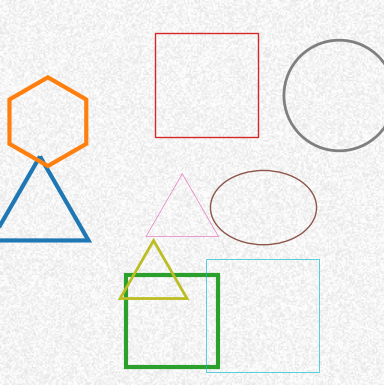[{"shape": "triangle", "thickness": 3, "radius": 0.73, "center": [0.104, 0.448]}, {"shape": "hexagon", "thickness": 3, "radius": 0.58, "center": [0.124, 0.684]}, {"shape": "square", "thickness": 3, "radius": 0.6, "center": [0.447, 0.165]}, {"shape": "square", "thickness": 1, "radius": 0.67, "center": [0.536, 0.779]}, {"shape": "oval", "thickness": 1, "radius": 0.69, "center": [0.684, 0.461]}, {"shape": "triangle", "thickness": 0.5, "radius": 0.54, "center": [0.473, 0.44]}, {"shape": "circle", "thickness": 2, "radius": 0.72, "center": [0.881, 0.752]}, {"shape": "triangle", "thickness": 2, "radius": 0.5, "center": [0.399, 0.275]}, {"shape": "square", "thickness": 0.5, "radius": 0.73, "center": [0.681, 0.18]}]